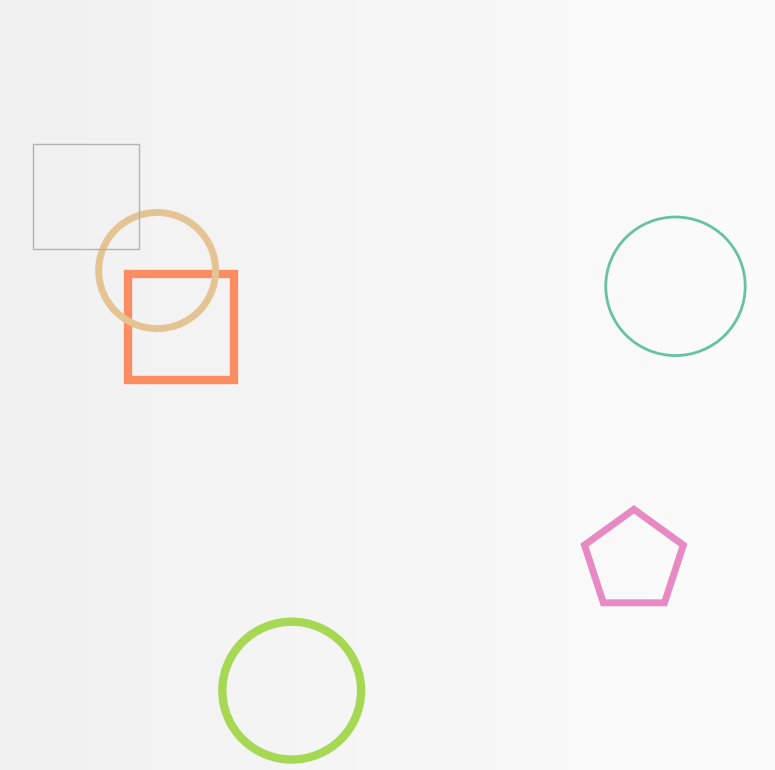[{"shape": "circle", "thickness": 1, "radius": 0.45, "center": [0.872, 0.628]}, {"shape": "square", "thickness": 3, "radius": 0.34, "center": [0.233, 0.576]}, {"shape": "pentagon", "thickness": 2.5, "radius": 0.34, "center": [0.818, 0.271]}, {"shape": "circle", "thickness": 3, "radius": 0.45, "center": [0.376, 0.103]}, {"shape": "circle", "thickness": 2.5, "radius": 0.38, "center": [0.203, 0.649]}, {"shape": "square", "thickness": 0.5, "radius": 0.34, "center": [0.111, 0.744]}]